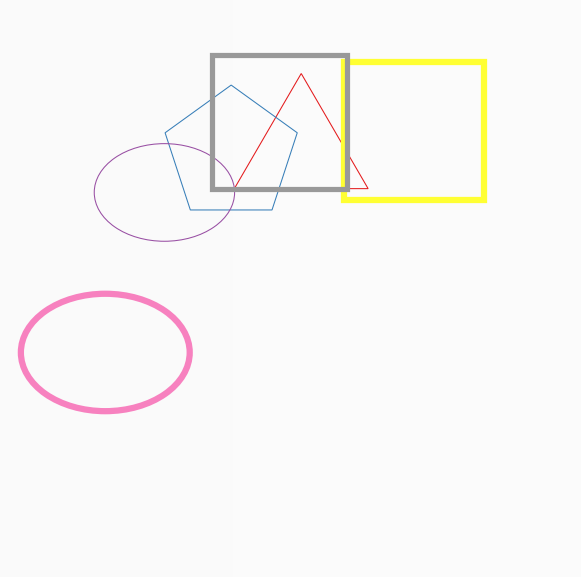[{"shape": "triangle", "thickness": 0.5, "radius": 0.66, "center": [0.518, 0.739]}, {"shape": "pentagon", "thickness": 0.5, "radius": 0.6, "center": [0.398, 0.732]}, {"shape": "oval", "thickness": 0.5, "radius": 0.6, "center": [0.283, 0.666]}, {"shape": "square", "thickness": 3, "radius": 0.6, "center": [0.712, 0.772]}, {"shape": "oval", "thickness": 3, "radius": 0.73, "center": [0.181, 0.389]}, {"shape": "square", "thickness": 2.5, "radius": 0.58, "center": [0.48, 0.788]}]